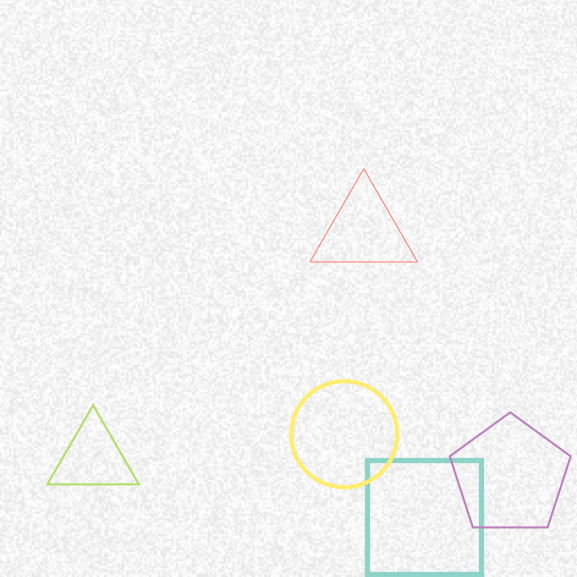[{"shape": "square", "thickness": 2.5, "radius": 0.5, "center": [0.734, 0.104]}, {"shape": "triangle", "thickness": 0.5, "radius": 0.54, "center": [0.63, 0.599]}, {"shape": "triangle", "thickness": 1, "radius": 0.46, "center": [0.161, 0.206]}, {"shape": "pentagon", "thickness": 1, "radius": 0.55, "center": [0.884, 0.175]}, {"shape": "circle", "thickness": 2, "radius": 0.46, "center": [0.596, 0.247]}]